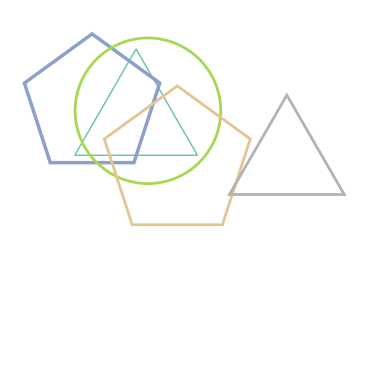[{"shape": "triangle", "thickness": 1, "radius": 0.92, "center": [0.353, 0.689]}, {"shape": "pentagon", "thickness": 2.5, "radius": 0.92, "center": [0.239, 0.727]}, {"shape": "circle", "thickness": 2, "radius": 0.95, "center": [0.384, 0.712]}, {"shape": "pentagon", "thickness": 2, "radius": 1.0, "center": [0.461, 0.577]}, {"shape": "triangle", "thickness": 2, "radius": 0.86, "center": [0.745, 0.581]}]